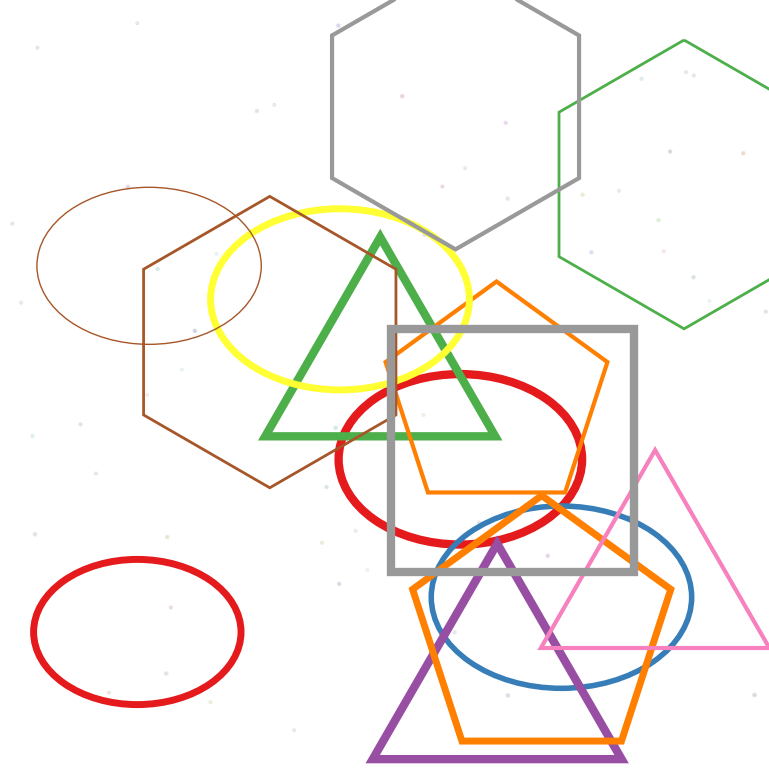[{"shape": "oval", "thickness": 2.5, "radius": 0.67, "center": [0.178, 0.179]}, {"shape": "oval", "thickness": 3, "radius": 0.79, "center": [0.598, 0.403]}, {"shape": "oval", "thickness": 2, "radius": 0.85, "center": [0.729, 0.224]}, {"shape": "hexagon", "thickness": 1, "radius": 0.94, "center": [0.888, 0.761]}, {"shape": "triangle", "thickness": 3, "radius": 0.86, "center": [0.494, 0.52]}, {"shape": "triangle", "thickness": 3, "radius": 0.93, "center": [0.646, 0.107]}, {"shape": "pentagon", "thickness": 1.5, "radius": 0.76, "center": [0.645, 0.483]}, {"shape": "pentagon", "thickness": 2.5, "radius": 0.88, "center": [0.704, 0.18]}, {"shape": "oval", "thickness": 2.5, "radius": 0.84, "center": [0.442, 0.611]}, {"shape": "oval", "thickness": 0.5, "radius": 0.73, "center": [0.194, 0.655]}, {"shape": "hexagon", "thickness": 1, "radius": 0.95, "center": [0.35, 0.556]}, {"shape": "triangle", "thickness": 1.5, "radius": 0.86, "center": [0.851, 0.244]}, {"shape": "hexagon", "thickness": 1.5, "radius": 0.93, "center": [0.592, 0.861]}, {"shape": "square", "thickness": 3, "radius": 0.79, "center": [0.665, 0.415]}]